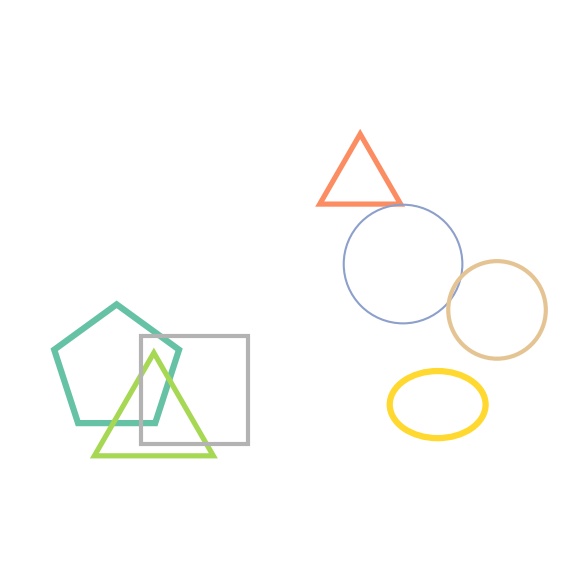[{"shape": "pentagon", "thickness": 3, "radius": 0.57, "center": [0.202, 0.358]}, {"shape": "triangle", "thickness": 2.5, "radius": 0.4, "center": [0.624, 0.686]}, {"shape": "circle", "thickness": 1, "radius": 0.51, "center": [0.698, 0.542]}, {"shape": "triangle", "thickness": 2.5, "radius": 0.59, "center": [0.266, 0.269]}, {"shape": "oval", "thickness": 3, "radius": 0.41, "center": [0.758, 0.299]}, {"shape": "circle", "thickness": 2, "radius": 0.42, "center": [0.861, 0.462]}, {"shape": "square", "thickness": 2, "radius": 0.46, "center": [0.338, 0.324]}]